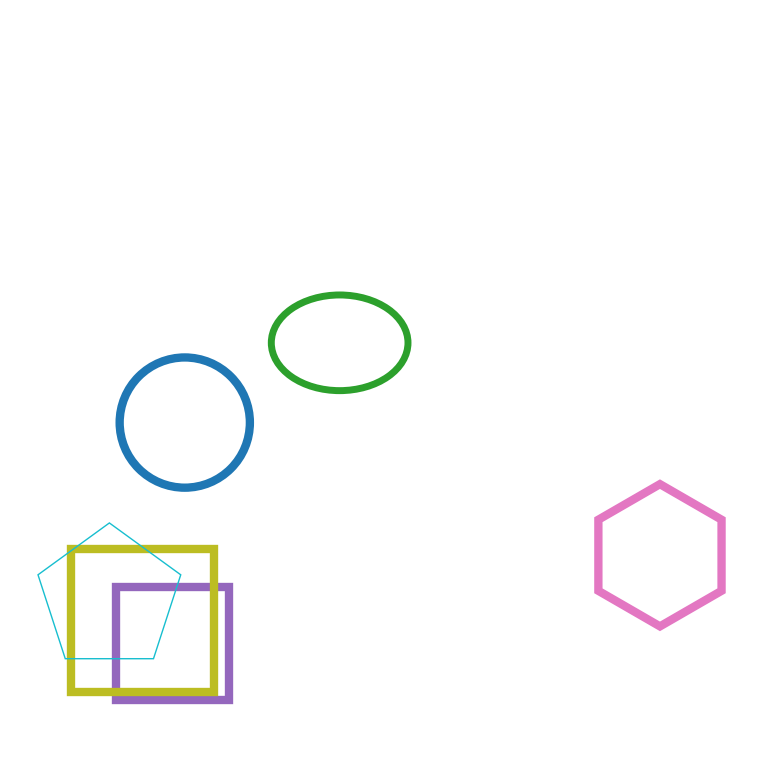[{"shape": "circle", "thickness": 3, "radius": 0.42, "center": [0.24, 0.451]}, {"shape": "oval", "thickness": 2.5, "radius": 0.44, "center": [0.441, 0.555]}, {"shape": "square", "thickness": 3, "radius": 0.37, "center": [0.224, 0.165]}, {"shape": "hexagon", "thickness": 3, "radius": 0.46, "center": [0.857, 0.279]}, {"shape": "square", "thickness": 3, "radius": 0.46, "center": [0.185, 0.194]}, {"shape": "pentagon", "thickness": 0.5, "radius": 0.49, "center": [0.142, 0.223]}]